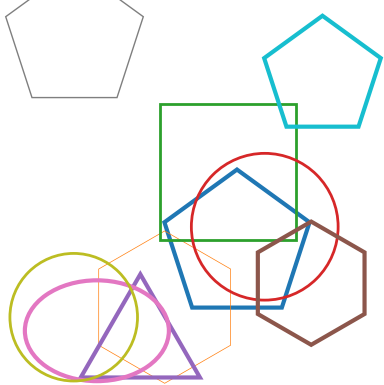[{"shape": "pentagon", "thickness": 3, "radius": 0.99, "center": [0.616, 0.361]}, {"shape": "hexagon", "thickness": 0.5, "radius": 0.99, "center": [0.428, 0.202]}, {"shape": "square", "thickness": 2, "radius": 0.88, "center": [0.593, 0.552]}, {"shape": "circle", "thickness": 2, "radius": 0.95, "center": [0.688, 0.411]}, {"shape": "triangle", "thickness": 3, "radius": 0.89, "center": [0.364, 0.109]}, {"shape": "hexagon", "thickness": 3, "radius": 0.8, "center": [0.808, 0.264]}, {"shape": "oval", "thickness": 3, "radius": 0.94, "center": [0.252, 0.141]}, {"shape": "pentagon", "thickness": 1, "radius": 0.94, "center": [0.194, 0.899]}, {"shape": "circle", "thickness": 2, "radius": 0.83, "center": [0.191, 0.176]}, {"shape": "pentagon", "thickness": 3, "radius": 0.8, "center": [0.838, 0.8]}]